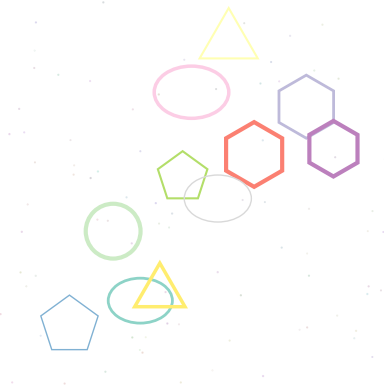[{"shape": "oval", "thickness": 2, "radius": 0.42, "center": [0.364, 0.219]}, {"shape": "triangle", "thickness": 1.5, "radius": 0.44, "center": [0.594, 0.892]}, {"shape": "hexagon", "thickness": 2, "radius": 0.41, "center": [0.796, 0.723]}, {"shape": "hexagon", "thickness": 3, "radius": 0.42, "center": [0.66, 0.599]}, {"shape": "pentagon", "thickness": 1, "radius": 0.39, "center": [0.18, 0.155]}, {"shape": "pentagon", "thickness": 1.5, "radius": 0.34, "center": [0.474, 0.54]}, {"shape": "oval", "thickness": 2.5, "radius": 0.48, "center": [0.497, 0.76]}, {"shape": "oval", "thickness": 1, "radius": 0.44, "center": [0.566, 0.484]}, {"shape": "hexagon", "thickness": 3, "radius": 0.36, "center": [0.866, 0.614]}, {"shape": "circle", "thickness": 3, "radius": 0.36, "center": [0.294, 0.4]}, {"shape": "triangle", "thickness": 2.5, "radius": 0.38, "center": [0.415, 0.241]}]